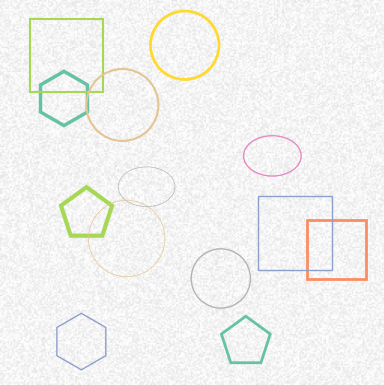[{"shape": "hexagon", "thickness": 2.5, "radius": 0.35, "center": [0.166, 0.744]}, {"shape": "pentagon", "thickness": 2, "radius": 0.33, "center": [0.639, 0.112]}, {"shape": "square", "thickness": 2, "radius": 0.39, "center": [0.874, 0.352]}, {"shape": "hexagon", "thickness": 1, "radius": 0.37, "center": [0.211, 0.113]}, {"shape": "square", "thickness": 1, "radius": 0.48, "center": [0.766, 0.395]}, {"shape": "oval", "thickness": 1, "radius": 0.37, "center": [0.707, 0.595]}, {"shape": "square", "thickness": 1.5, "radius": 0.47, "center": [0.173, 0.856]}, {"shape": "pentagon", "thickness": 3, "radius": 0.35, "center": [0.225, 0.444]}, {"shape": "circle", "thickness": 2, "radius": 0.44, "center": [0.48, 0.883]}, {"shape": "circle", "thickness": 1.5, "radius": 0.47, "center": [0.318, 0.727]}, {"shape": "circle", "thickness": 0.5, "radius": 0.5, "center": [0.329, 0.381]}, {"shape": "oval", "thickness": 0.5, "radius": 0.37, "center": [0.381, 0.515]}, {"shape": "circle", "thickness": 1, "radius": 0.38, "center": [0.574, 0.277]}]